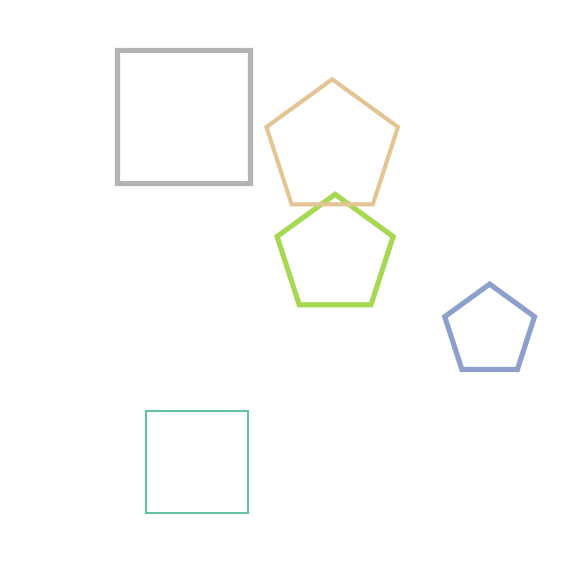[{"shape": "square", "thickness": 1, "radius": 0.44, "center": [0.341, 0.199]}, {"shape": "pentagon", "thickness": 2.5, "radius": 0.41, "center": [0.848, 0.425]}, {"shape": "pentagon", "thickness": 2.5, "radius": 0.53, "center": [0.58, 0.557]}, {"shape": "pentagon", "thickness": 2, "radius": 0.6, "center": [0.575, 0.742]}, {"shape": "square", "thickness": 2.5, "radius": 0.58, "center": [0.318, 0.798]}]